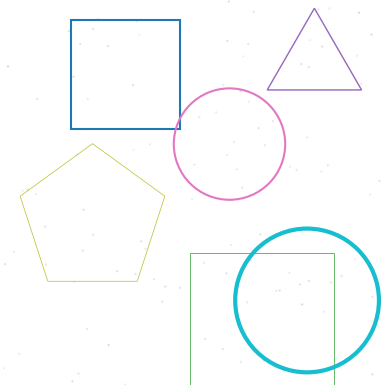[{"shape": "square", "thickness": 1.5, "radius": 0.71, "center": [0.326, 0.806]}, {"shape": "square", "thickness": 0.5, "radius": 0.93, "center": [0.68, 0.156]}, {"shape": "triangle", "thickness": 1, "radius": 0.71, "center": [0.817, 0.837]}, {"shape": "circle", "thickness": 1.5, "radius": 0.72, "center": [0.596, 0.626]}, {"shape": "pentagon", "thickness": 0.5, "radius": 0.99, "center": [0.24, 0.429]}, {"shape": "circle", "thickness": 3, "radius": 0.93, "center": [0.798, 0.22]}]